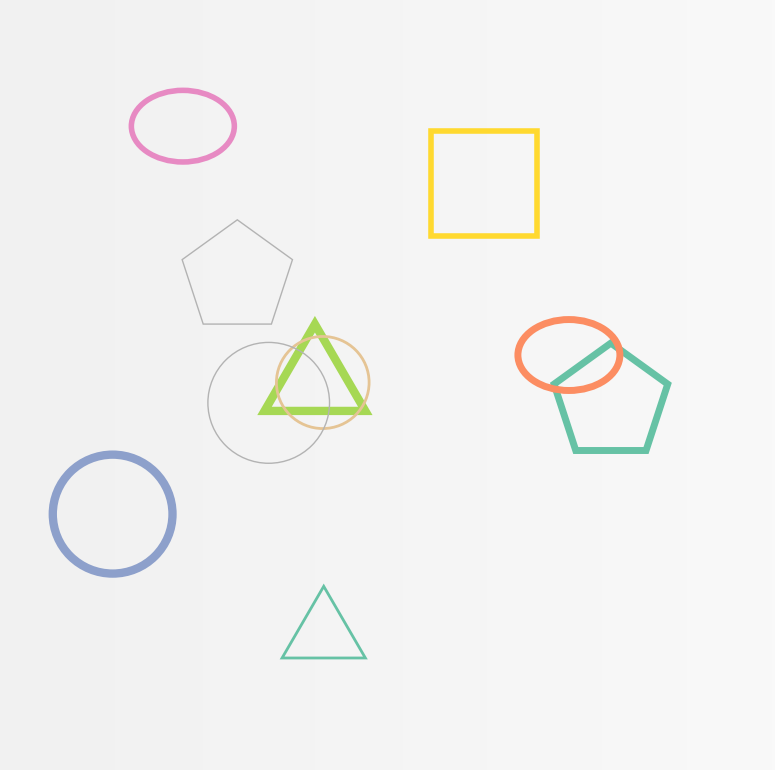[{"shape": "pentagon", "thickness": 2.5, "radius": 0.39, "center": [0.788, 0.477]}, {"shape": "triangle", "thickness": 1, "radius": 0.31, "center": [0.418, 0.176]}, {"shape": "oval", "thickness": 2.5, "radius": 0.33, "center": [0.734, 0.539]}, {"shape": "circle", "thickness": 3, "radius": 0.39, "center": [0.145, 0.332]}, {"shape": "oval", "thickness": 2, "radius": 0.33, "center": [0.236, 0.836]}, {"shape": "triangle", "thickness": 3, "radius": 0.38, "center": [0.406, 0.504]}, {"shape": "square", "thickness": 2, "radius": 0.34, "center": [0.625, 0.762]}, {"shape": "circle", "thickness": 1, "radius": 0.3, "center": [0.416, 0.503]}, {"shape": "circle", "thickness": 0.5, "radius": 0.39, "center": [0.347, 0.477]}, {"shape": "pentagon", "thickness": 0.5, "radius": 0.37, "center": [0.306, 0.64]}]